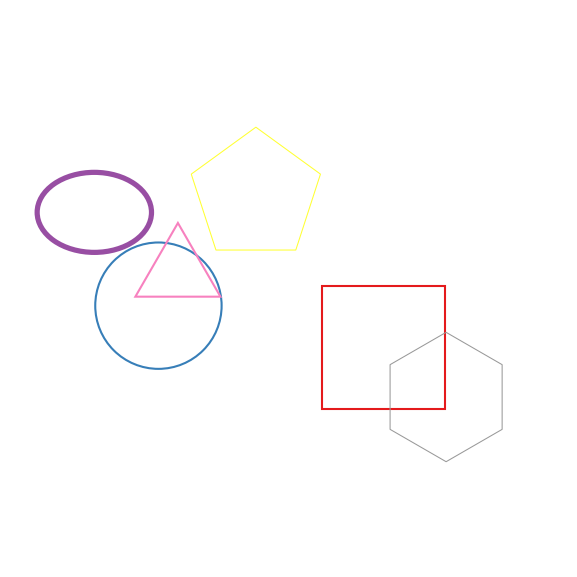[{"shape": "square", "thickness": 1, "radius": 0.53, "center": [0.664, 0.397]}, {"shape": "circle", "thickness": 1, "radius": 0.55, "center": [0.274, 0.47]}, {"shape": "oval", "thickness": 2.5, "radius": 0.49, "center": [0.163, 0.631]}, {"shape": "pentagon", "thickness": 0.5, "radius": 0.59, "center": [0.443, 0.661]}, {"shape": "triangle", "thickness": 1, "radius": 0.43, "center": [0.308, 0.528]}, {"shape": "hexagon", "thickness": 0.5, "radius": 0.56, "center": [0.772, 0.312]}]